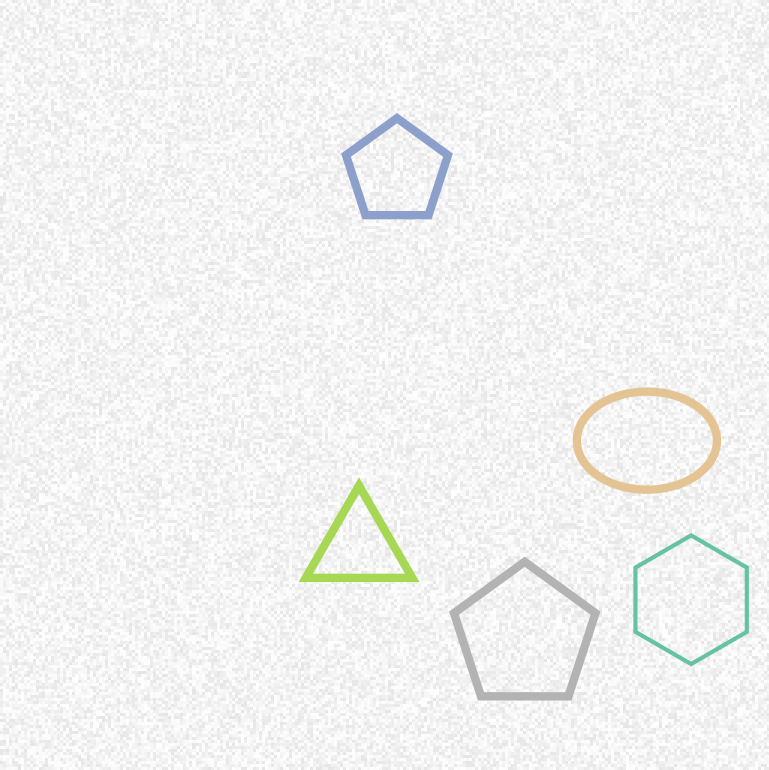[{"shape": "hexagon", "thickness": 1.5, "radius": 0.42, "center": [0.898, 0.221]}, {"shape": "pentagon", "thickness": 3, "radius": 0.35, "center": [0.516, 0.777]}, {"shape": "triangle", "thickness": 3, "radius": 0.4, "center": [0.466, 0.289]}, {"shape": "oval", "thickness": 3, "radius": 0.46, "center": [0.84, 0.428]}, {"shape": "pentagon", "thickness": 3, "radius": 0.48, "center": [0.681, 0.174]}]